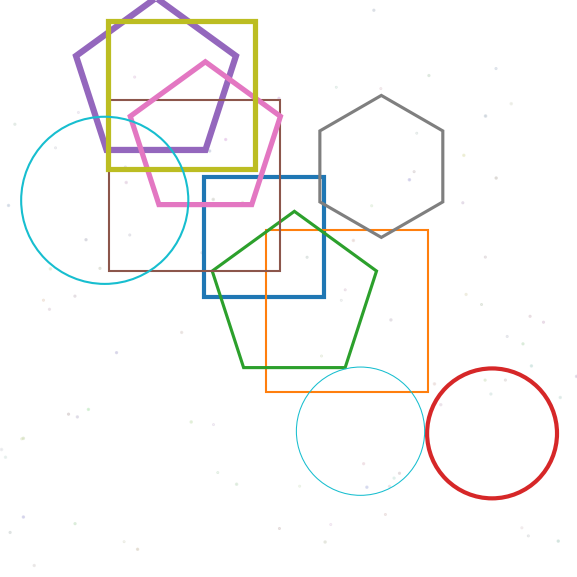[{"shape": "square", "thickness": 2, "radius": 0.52, "center": [0.457, 0.588]}, {"shape": "square", "thickness": 1, "radius": 0.7, "center": [0.601, 0.461]}, {"shape": "pentagon", "thickness": 1.5, "radius": 0.75, "center": [0.51, 0.484]}, {"shape": "circle", "thickness": 2, "radius": 0.56, "center": [0.852, 0.249]}, {"shape": "pentagon", "thickness": 3, "radius": 0.73, "center": [0.27, 0.857]}, {"shape": "square", "thickness": 1, "radius": 0.74, "center": [0.336, 0.678]}, {"shape": "pentagon", "thickness": 2.5, "radius": 0.68, "center": [0.356, 0.755]}, {"shape": "hexagon", "thickness": 1.5, "radius": 0.61, "center": [0.66, 0.711]}, {"shape": "square", "thickness": 2.5, "radius": 0.64, "center": [0.315, 0.835]}, {"shape": "circle", "thickness": 0.5, "radius": 0.56, "center": [0.624, 0.252]}, {"shape": "circle", "thickness": 1, "radius": 0.72, "center": [0.181, 0.652]}]